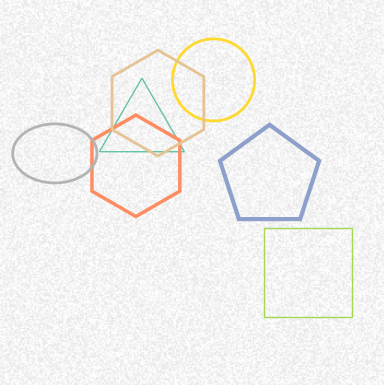[{"shape": "triangle", "thickness": 1, "radius": 0.64, "center": [0.369, 0.67]}, {"shape": "hexagon", "thickness": 2.5, "radius": 0.66, "center": [0.353, 0.569]}, {"shape": "pentagon", "thickness": 3, "radius": 0.68, "center": [0.7, 0.54]}, {"shape": "square", "thickness": 1, "radius": 0.57, "center": [0.801, 0.292]}, {"shape": "circle", "thickness": 2, "radius": 0.53, "center": [0.555, 0.792]}, {"shape": "hexagon", "thickness": 2, "radius": 0.69, "center": [0.41, 0.732]}, {"shape": "oval", "thickness": 2, "radius": 0.55, "center": [0.142, 0.602]}]